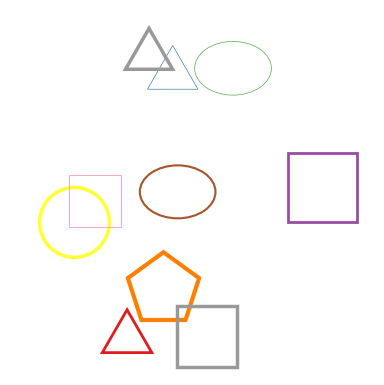[{"shape": "triangle", "thickness": 2, "radius": 0.37, "center": [0.33, 0.121]}, {"shape": "triangle", "thickness": 0.5, "radius": 0.38, "center": [0.449, 0.806]}, {"shape": "oval", "thickness": 0.5, "radius": 0.5, "center": [0.605, 0.823]}, {"shape": "square", "thickness": 2, "radius": 0.45, "center": [0.838, 0.513]}, {"shape": "pentagon", "thickness": 3, "radius": 0.49, "center": [0.425, 0.248]}, {"shape": "circle", "thickness": 2.5, "radius": 0.45, "center": [0.194, 0.422]}, {"shape": "oval", "thickness": 1.5, "radius": 0.49, "center": [0.461, 0.502]}, {"shape": "square", "thickness": 0.5, "radius": 0.33, "center": [0.247, 0.478]}, {"shape": "triangle", "thickness": 2.5, "radius": 0.35, "center": [0.387, 0.855]}, {"shape": "square", "thickness": 2.5, "radius": 0.39, "center": [0.538, 0.127]}]